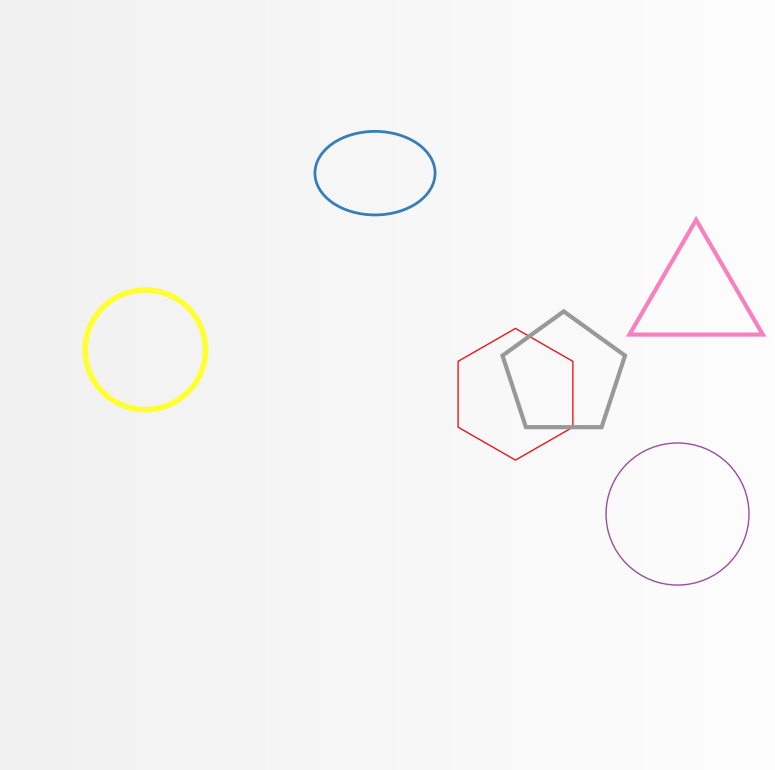[{"shape": "hexagon", "thickness": 0.5, "radius": 0.43, "center": [0.665, 0.488]}, {"shape": "oval", "thickness": 1, "radius": 0.39, "center": [0.484, 0.775]}, {"shape": "circle", "thickness": 0.5, "radius": 0.46, "center": [0.874, 0.332]}, {"shape": "circle", "thickness": 2, "radius": 0.39, "center": [0.188, 0.546]}, {"shape": "triangle", "thickness": 1.5, "radius": 0.5, "center": [0.898, 0.615]}, {"shape": "pentagon", "thickness": 1.5, "radius": 0.42, "center": [0.727, 0.512]}]